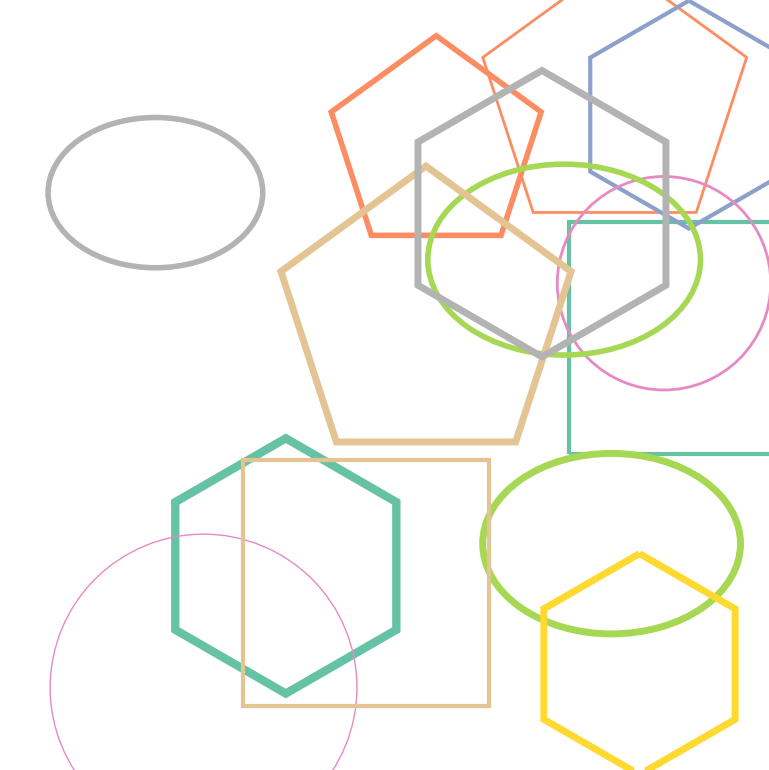[{"shape": "square", "thickness": 1.5, "radius": 0.75, "center": [0.89, 0.561]}, {"shape": "hexagon", "thickness": 3, "radius": 0.83, "center": [0.371, 0.265]}, {"shape": "pentagon", "thickness": 1, "radius": 0.9, "center": [0.798, 0.87]}, {"shape": "pentagon", "thickness": 2, "radius": 0.72, "center": [0.567, 0.81]}, {"shape": "hexagon", "thickness": 1.5, "radius": 0.74, "center": [0.895, 0.851]}, {"shape": "circle", "thickness": 1, "radius": 0.69, "center": [0.862, 0.632]}, {"shape": "circle", "thickness": 0.5, "radius": 1.0, "center": [0.264, 0.107]}, {"shape": "oval", "thickness": 2, "radius": 0.89, "center": [0.733, 0.663]}, {"shape": "oval", "thickness": 2.5, "radius": 0.84, "center": [0.794, 0.294]}, {"shape": "hexagon", "thickness": 2.5, "radius": 0.72, "center": [0.83, 0.138]}, {"shape": "square", "thickness": 1.5, "radius": 0.8, "center": [0.476, 0.242]}, {"shape": "pentagon", "thickness": 2.5, "radius": 0.99, "center": [0.553, 0.586]}, {"shape": "hexagon", "thickness": 2.5, "radius": 0.93, "center": [0.704, 0.723]}, {"shape": "oval", "thickness": 2, "radius": 0.7, "center": [0.202, 0.75]}]